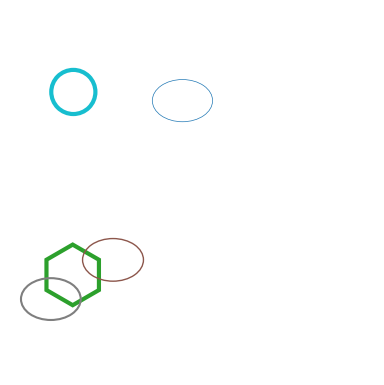[{"shape": "oval", "thickness": 0.5, "radius": 0.39, "center": [0.474, 0.739]}, {"shape": "hexagon", "thickness": 3, "radius": 0.39, "center": [0.189, 0.286]}, {"shape": "oval", "thickness": 1, "radius": 0.4, "center": [0.294, 0.325]}, {"shape": "oval", "thickness": 1.5, "radius": 0.39, "center": [0.132, 0.223]}, {"shape": "circle", "thickness": 3, "radius": 0.29, "center": [0.19, 0.761]}]